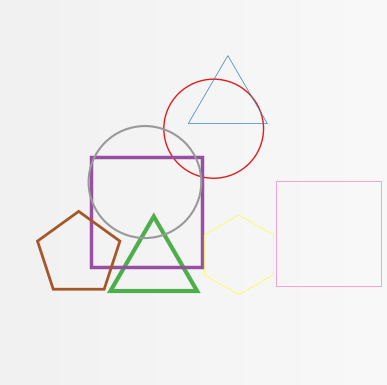[{"shape": "circle", "thickness": 1, "radius": 0.64, "center": [0.551, 0.666]}, {"shape": "triangle", "thickness": 0.5, "radius": 0.59, "center": [0.588, 0.738]}, {"shape": "triangle", "thickness": 3, "radius": 0.65, "center": [0.397, 0.309]}, {"shape": "square", "thickness": 2.5, "radius": 0.72, "center": [0.378, 0.449]}, {"shape": "hexagon", "thickness": 0.5, "radius": 0.52, "center": [0.616, 0.338]}, {"shape": "pentagon", "thickness": 2, "radius": 0.56, "center": [0.203, 0.339]}, {"shape": "square", "thickness": 0.5, "radius": 0.68, "center": [0.848, 0.393]}, {"shape": "circle", "thickness": 1.5, "radius": 0.73, "center": [0.374, 0.527]}]